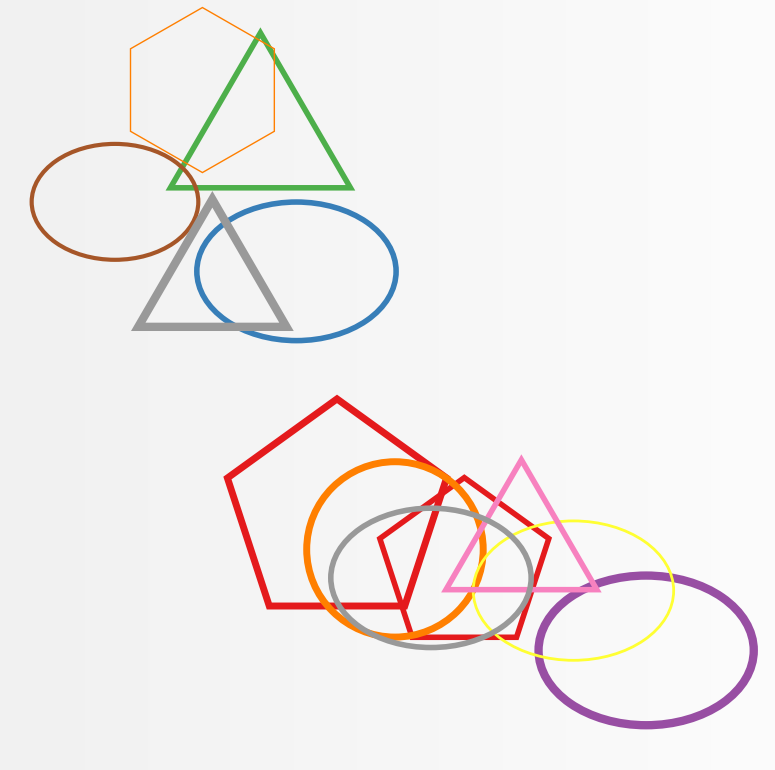[{"shape": "pentagon", "thickness": 2.5, "radius": 0.74, "center": [0.435, 0.333]}, {"shape": "pentagon", "thickness": 2, "radius": 0.57, "center": [0.599, 0.265]}, {"shape": "oval", "thickness": 2, "radius": 0.64, "center": [0.383, 0.648]}, {"shape": "triangle", "thickness": 2, "radius": 0.67, "center": [0.336, 0.823]}, {"shape": "oval", "thickness": 3, "radius": 0.69, "center": [0.834, 0.155]}, {"shape": "hexagon", "thickness": 0.5, "radius": 0.54, "center": [0.261, 0.883]}, {"shape": "circle", "thickness": 2.5, "radius": 0.57, "center": [0.51, 0.286]}, {"shape": "oval", "thickness": 1, "radius": 0.65, "center": [0.74, 0.233]}, {"shape": "oval", "thickness": 1.5, "radius": 0.54, "center": [0.148, 0.738]}, {"shape": "triangle", "thickness": 2, "radius": 0.56, "center": [0.673, 0.29]}, {"shape": "triangle", "thickness": 3, "radius": 0.55, "center": [0.274, 0.631]}, {"shape": "oval", "thickness": 2, "radius": 0.65, "center": [0.556, 0.25]}]